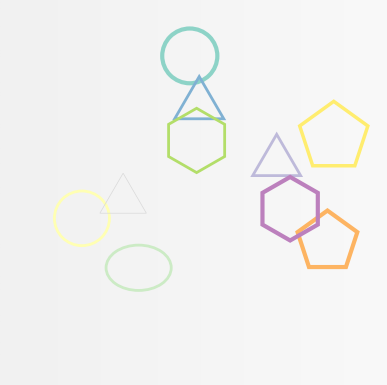[{"shape": "circle", "thickness": 3, "radius": 0.36, "center": [0.49, 0.855]}, {"shape": "circle", "thickness": 2, "radius": 0.35, "center": [0.211, 0.433]}, {"shape": "triangle", "thickness": 2, "radius": 0.36, "center": [0.714, 0.58]}, {"shape": "triangle", "thickness": 2, "radius": 0.37, "center": [0.514, 0.728]}, {"shape": "pentagon", "thickness": 3, "radius": 0.41, "center": [0.845, 0.372]}, {"shape": "hexagon", "thickness": 2, "radius": 0.42, "center": [0.507, 0.635]}, {"shape": "triangle", "thickness": 0.5, "radius": 0.35, "center": [0.318, 0.481]}, {"shape": "hexagon", "thickness": 3, "radius": 0.41, "center": [0.749, 0.458]}, {"shape": "oval", "thickness": 2, "radius": 0.42, "center": [0.358, 0.304]}, {"shape": "pentagon", "thickness": 2.5, "radius": 0.46, "center": [0.861, 0.644]}]